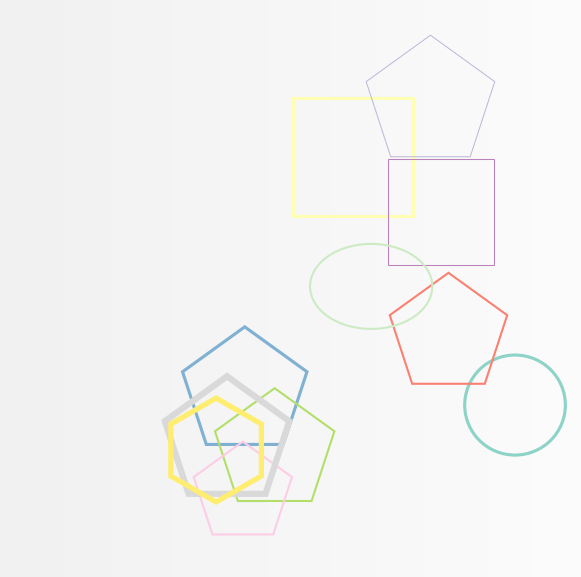[{"shape": "circle", "thickness": 1.5, "radius": 0.43, "center": [0.886, 0.298]}, {"shape": "square", "thickness": 1.5, "radius": 0.51, "center": [0.607, 0.727]}, {"shape": "pentagon", "thickness": 0.5, "radius": 0.58, "center": [0.741, 0.822]}, {"shape": "pentagon", "thickness": 1, "radius": 0.53, "center": [0.772, 0.421]}, {"shape": "pentagon", "thickness": 1.5, "radius": 0.56, "center": [0.421, 0.321]}, {"shape": "pentagon", "thickness": 1, "radius": 0.54, "center": [0.473, 0.219]}, {"shape": "pentagon", "thickness": 1, "radius": 0.44, "center": [0.418, 0.146]}, {"shape": "pentagon", "thickness": 3, "radius": 0.56, "center": [0.391, 0.235]}, {"shape": "square", "thickness": 0.5, "radius": 0.46, "center": [0.758, 0.632]}, {"shape": "oval", "thickness": 1, "radius": 0.53, "center": [0.639, 0.503]}, {"shape": "hexagon", "thickness": 2.5, "radius": 0.45, "center": [0.372, 0.22]}]